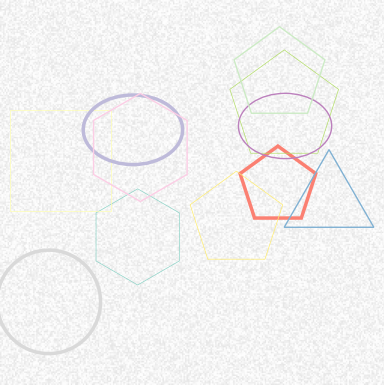[{"shape": "hexagon", "thickness": 0.5, "radius": 0.62, "center": [0.358, 0.385]}, {"shape": "square", "thickness": 0.5, "radius": 0.66, "center": [0.158, 0.584]}, {"shape": "oval", "thickness": 2.5, "radius": 0.65, "center": [0.345, 0.663]}, {"shape": "pentagon", "thickness": 2.5, "radius": 0.52, "center": [0.722, 0.517]}, {"shape": "triangle", "thickness": 1, "radius": 0.67, "center": [0.855, 0.477]}, {"shape": "pentagon", "thickness": 0.5, "radius": 0.74, "center": [0.738, 0.722]}, {"shape": "hexagon", "thickness": 1, "radius": 0.7, "center": [0.365, 0.617]}, {"shape": "circle", "thickness": 2.5, "radius": 0.67, "center": [0.127, 0.216]}, {"shape": "oval", "thickness": 1, "radius": 0.61, "center": [0.74, 0.673]}, {"shape": "pentagon", "thickness": 1, "radius": 0.62, "center": [0.726, 0.806]}, {"shape": "pentagon", "thickness": 0.5, "radius": 0.63, "center": [0.614, 0.429]}]